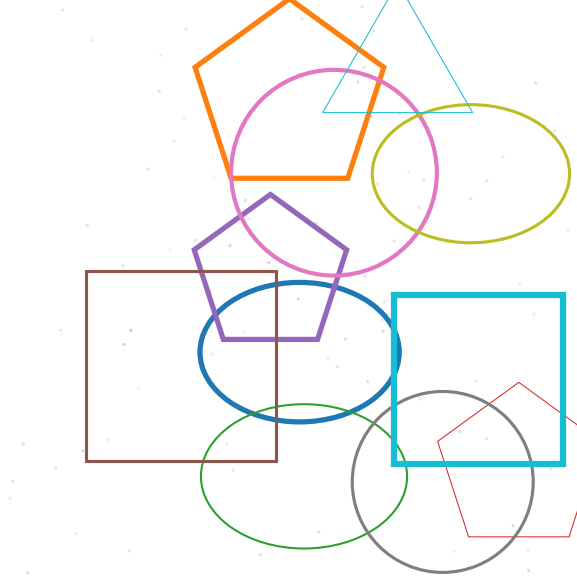[{"shape": "oval", "thickness": 2.5, "radius": 0.86, "center": [0.519, 0.389]}, {"shape": "pentagon", "thickness": 2.5, "radius": 0.86, "center": [0.501, 0.829]}, {"shape": "oval", "thickness": 1, "radius": 0.89, "center": [0.526, 0.174]}, {"shape": "pentagon", "thickness": 0.5, "radius": 0.74, "center": [0.898, 0.189]}, {"shape": "pentagon", "thickness": 2.5, "radius": 0.69, "center": [0.468, 0.524]}, {"shape": "square", "thickness": 1.5, "radius": 0.82, "center": [0.313, 0.365]}, {"shape": "circle", "thickness": 2, "radius": 0.89, "center": [0.578, 0.7]}, {"shape": "circle", "thickness": 1.5, "radius": 0.78, "center": [0.767, 0.165]}, {"shape": "oval", "thickness": 1.5, "radius": 0.85, "center": [0.815, 0.698]}, {"shape": "square", "thickness": 3, "radius": 0.73, "center": [0.828, 0.342]}, {"shape": "triangle", "thickness": 0.5, "radius": 0.75, "center": [0.689, 0.879]}]